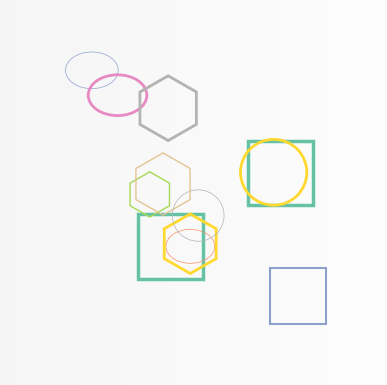[{"shape": "square", "thickness": 2.5, "radius": 0.42, "center": [0.441, 0.361]}, {"shape": "square", "thickness": 2.5, "radius": 0.41, "center": [0.724, 0.551]}, {"shape": "oval", "thickness": 0.5, "radius": 0.31, "center": [0.491, 0.36]}, {"shape": "square", "thickness": 1.5, "radius": 0.37, "center": [0.769, 0.231]}, {"shape": "oval", "thickness": 0.5, "radius": 0.34, "center": [0.237, 0.817]}, {"shape": "oval", "thickness": 2, "radius": 0.38, "center": [0.303, 0.753]}, {"shape": "hexagon", "thickness": 1, "radius": 0.29, "center": [0.387, 0.495]}, {"shape": "hexagon", "thickness": 2, "radius": 0.39, "center": [0.491, 0.367]}, {"shape": "circle", "thickness": 2, "radius": 0.43, "center": [0.706, 0.553]}, {"shape": "hexagon", "thickness": 1, "radius": 0.4, "center": [0.421, 0.522]}, {"shape": "circle", "thickness": 0.5, "radius": 0.33, "center": [0.511, 0.44]}, {"shape": "hexagon", "thickness": 2, "radius": 0.42, "center": [0.434, 0.719]}]